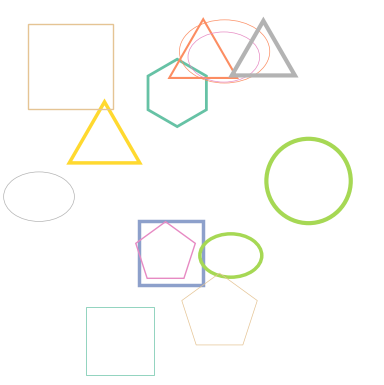[{"shape": "hexagon", "thickness": 2, "radius": 0.44, "center": [0.46, 0.759]}, {"shape": "square", "thickness": 0.5, "radius": 0.44, "center": [0.312, 0.114]}, {"shape": "oval", "thickness": 0.5, "radius": 0.59, "center": [0.583, 0.866]}, {"shape": "triangle", "thickness": 1.5, "radius": 0.51, "center": [0.528, 0.848]}, {"shape": "square", "thickness": 2.5, "radius": 0.42, "center": [0.443, 0.343]}, {"shape": "pentagon", "thickness": 1, "radius": 0.41, "center": [0.43, 0.343]}, {"shape": "oval", "thickness": 0.5, "radius": 0.47, "center": [0.581, 0.852]}, {"shape": "oval", "thickness": 2.5, "radius": 0.4, "center": [0.6, 0.336]}, {"shape": "circle", "thickness": 3, "radius": 0.55, "center": [0.801, 0.53]}, {"shape": "triangle", "thickness": 2.5, "radius": 0.53, "center": [0.271, 0.63]}, {"shape": "pentagon", "thickness": 0.5, "radius": 0.52, "center": [0.57, 0.187]}, {"shape": "square", "thickness": 1, "radius": 0.55, "center": [0.183, 0.828]}, {"shape": "oval", "thickness": 0.5, "radius": 0.46, "center": [0.101, 0.489]}, {"shape": "triangle", "thickness": 3, "radius": 0.47, "center": [0.684, 0.851]}]